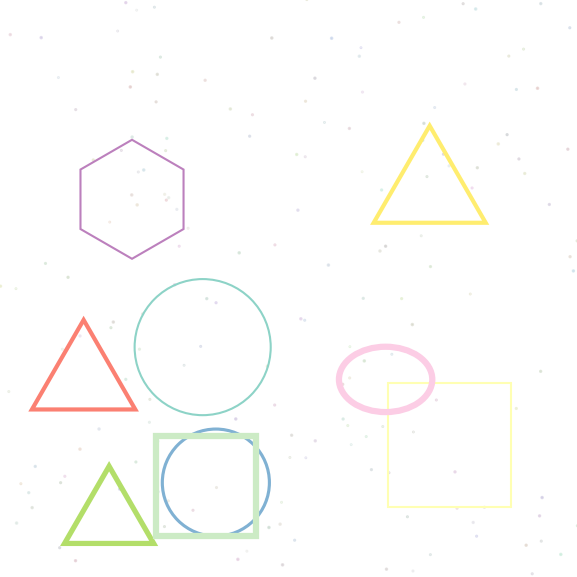[{"shape": "circle", "thickness": 1, "radius": 0.59, "center": [0.351, 0.398]}, {"shape": "square", "thickness": 1, "radius": 0.53, "center": [0.778, 0.229]}, {"shape": "triangle", "thickness": 2, "radius": 0.52, "center": [0.145, 0.342]}, {"shape": "circle", "thickness": 1.5, "radius": 0.46, "center": [0.374, 0.163]}, {"shape": "triangle", "thickness": 2.5, "radius": 0.45, "center": [0.189, 0.103]}, {"shape": "oval", "thickness": 3, "radius": 0.4, "center": [0.668, 0.342]}, {"shape": "hexagon", "thickness": 1, "radius": 0.52, "center": [0.229, 0.654]}, {"shape": "square", "thickness": 3, "radius": 0.43, "center": [0.357, 0.158]}, {"shape": "triangle", "thickness": 2, "radius": 0.56, "center": [0.744, 0.669]}]